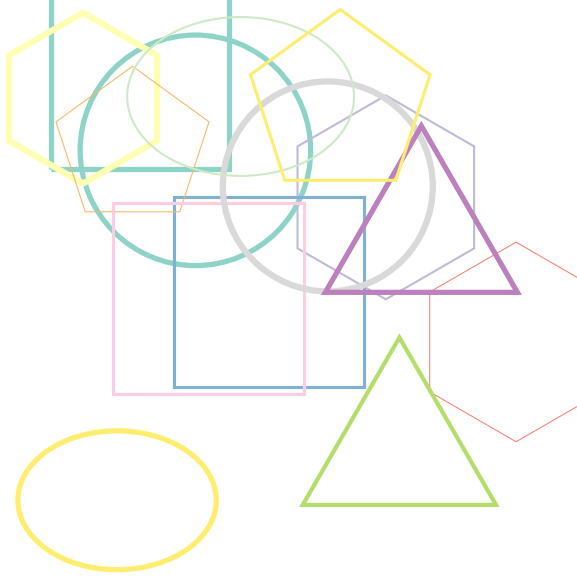[{"shape": "square", "thickness": 2.5, "radius": 0.77, "center": [0.243, 0.86]}, {"shape": "circle", "thickness": 2.5, "radius": 1.0, "center": [0.338, 0.739]}, {"shape": "hexagon", "thickness": 3, "radius": 0.74, "center": [0.144, 0.829]}, {"shape": "hexagon", "thickness": 1, "radius": 0.88, "center": [0.668, 0.657]}, {"shape": "hexagon", "thickness": 0.5, "radius": 0.86, "center": [0.894, 0.407]}, {"shape": "square", "thickness": 1.5, "radius": 0.82, "center": [0.466, 0.493]}, {"shape": "pentagon", "thickness": 0.5, "radius": 0.7, "center": [0.229, 0.745]}, {"shape": "triangle", "thickness": 2, "radius": 0.97, "center": [0.692, 0.221]}, {"shape": "square", "thickness": 1.5, "radius": 0.83, "center": [0.361, 0.482]}, {"shape": "circle", "thickness": 3, "radius": 0.91, "center": [0.568, 0.676]}, {"shape": "triangle", "thickness": 2.5, "radius": 0.96, "center": [0.73, 0.589]}, {"shape": "oval", "thickness": 1, "radius": 0.98, "center": [0.417, 0.832]}, {"shape": "pentagon", "thickness": 1.5, "radius": 0.82, "center": [0.589, 0.819]}, {"shape": "oval", "thickness": 2.5, "radius": 0.86, "center": [0.203, 0.133]}]